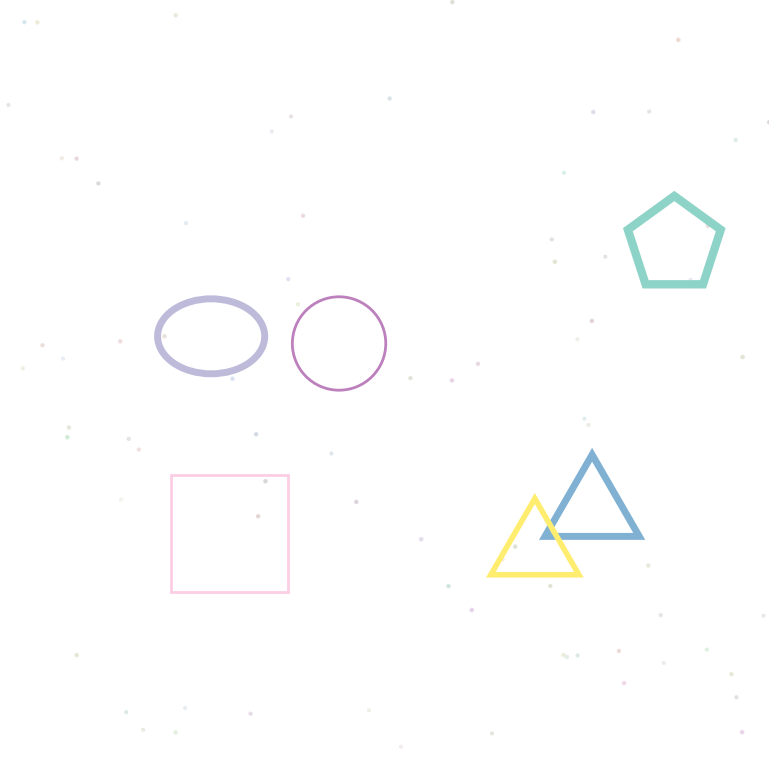[{"shape": "pentagon", "thickness": 3, "radius": 0.32, "center": [0.876, 0.682]}, {"shape": "oval", "thickness": 2.5, "radius": 0.35, "center": [0.274, 0.563]}, {"shape": "triangle", "thickness": 2.5, "radius": 0.35, "center": [0.769, 0.339]}, {"shape": "square", "thickness": 1, "radius": 0.38, "center": [0.298, 0.308]}, {"shape": "circle", "thickness": 1, "radius": 0.3, "center": [0.44, 0.554]}, {"shape": "triangle", "thickness": 2, "radius": 0.33, "center": [0.695, 0.287]}]